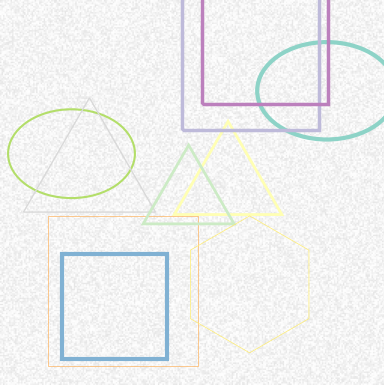[{"shape": "oval", "thickness": 3, "radius": 0.9, "center": [0.849, 0.764]}, {"shape": "triangle", "thickness": 2, "radius": 0.81, "center": [0.592, 0.523]}, {"shape": "square", "thickness": 2.5, "radius": 0.89, "center": [0.651, 0.842]}, {"shape": "square", "thickness": 3, "radius": 0.68, "center": [0.298, 0.203]}, {"shape": "square", "thickness": 0.5, "radius": 0.98, "center": [0.319, 0.243]}, {"shape": "oval", "thickness": 1.5, "radius": 0.82, "center": [0.186, 0.601]}, {"shape": "triangle", "thickness": 1, "radius": 0.99, "center": [0.232, 0.548]}, {"shape": "square", "thickness": 2.5, "radius": 0.82, "center": [0.689, 0.894]}, {"shape": "triangle", "thickness": 2, "radius": 0.68, "center": [0.49, 0.487]}, {"shape": "hexagon", "thickness": 0.5, "radius": 0.89, "center": [0.648, 0.261]}]